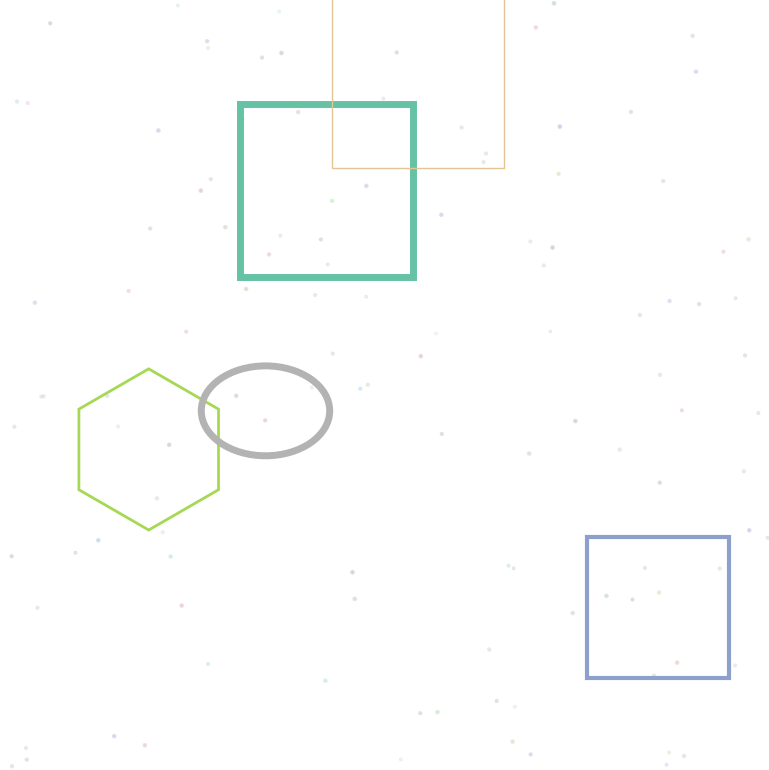[{"shape": "square", "thickness": 2.5, "radius": 0.56, "center": [0.424, 0.752]}, {"shape": "square", "thickness": 1.5, "radius": 0.46, "center": [0.855, 0.211]}, {"shape": "hexagon", "thickness": 1, "radius": 0.52, "center": [0.193, 0.416]}, {"shape": "square", "thickness": 0.5, "radius": 0.56, "center": [0.543, 0.893]}, {"shape": "oval", "thickness": 2.5, "radius": 0.42, "center": [0.345, 0.466]}]